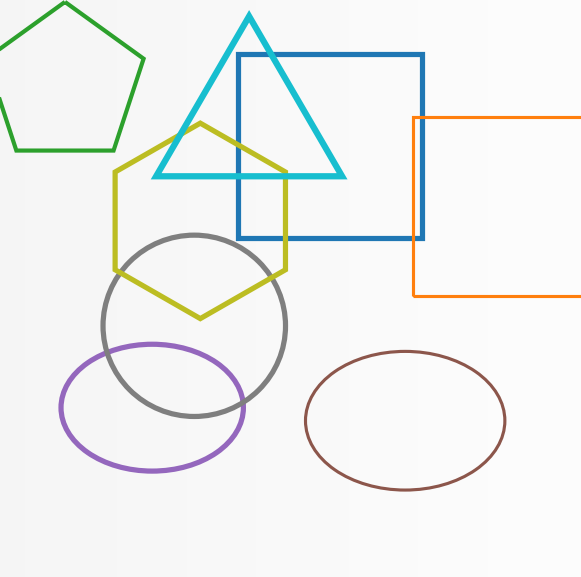[{"shape": "square", "thickness": 2.5, "radius": 0.79, "center": [0.567, 0.746]}, {"shape": "square", "thickness": 1.5, "radius": 0.78, "center": [0.865, 0.641]}, {"shape": "pentagon", "thickness": 2, "radius": 0.71, "center": [0.112, 0.854]}, {"shape": "oval", "thickness": 2.5, "radius": 0.78, "center": [0.262, 0.293]}, {"shape": "oval", "thickness": 1.5, "radius": 0.86, "center": [0.697, 0.271]}, {"shape": "circle", "thickness": 2.5, "radius": 0.78, "center": [0.334, 0.435]}, {"shape": "hexagon", "thickness": 2.5, "radius": 0.85, "center": [0.345, 0.617]}, {"shape": "triangle", "thickness": 3, "radius": 0.92, "center": [0.429, 0.786]}]